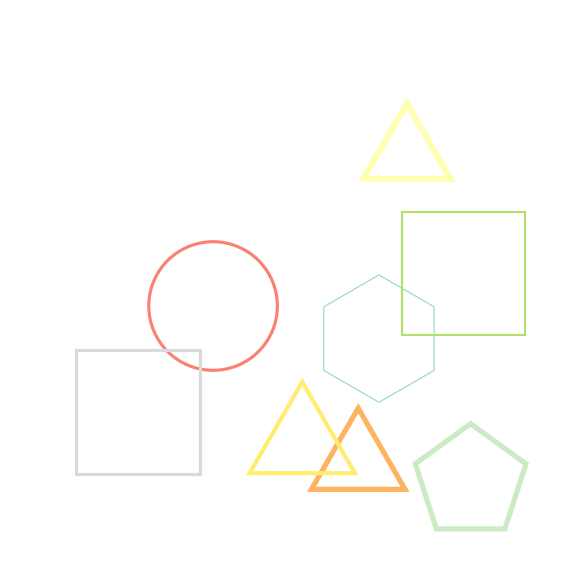[{"shape": "hexagon", "thickness": 0.5, "radius": 0.55, "center": [0.656, 0.413]}, {"shape": "triangle", "thickness": 3, "radius": 0.44, "center": [0.705, 0.733]}, {"shape": "circle", "thickness": 1.5, "radius": 0.56, "center": [0.369, 0.469]}, {"shape": "triangle", "thickness": 2.5, "radius": 0.47, "center": [0.62, 0.199]}, {"shape": "square", "thickness": 1, "radius": 0.53, "center": [0.802, 0.525]}, {"shape": "square", "thickness": 1.5, "radius": 0.54, "center": [0.24, 0.285]}, {"shape": "pentagon", "thickness": 2.5, "radius": 0.5, "center": [0.815, 0.165]}, {"shape": "triangle", "thickness": 2, "radius": 0.53, "center": [0.523, 0.232]}]